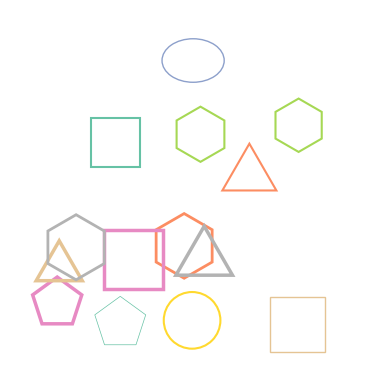[{"shape": "square", "thickness": 1.5, "radius": 0.32, "center": [0.299, 0.631]}, {"shape": "pentagon", "thickness": 0.5, "radius": 0.35, "center": [0.312, 0.161]}, {"shape": "triangle", "thickness": 1.5, "radius": 0.41, "center": [0.648, 0.546]}, {"shape": "hexagon", "thickness": 2, "radius": 0.42, "center": [0.478, 0.361]}, {"shape": "oval", "thickness": 1, "radius": 0.4, "center": [0.502, 0.843]}, {"shape": "pentagon", "thickness": 2.5, "radius": 0.34, "center": [0.149, 0.213]}, {"shape": "square", "thickness": 2.5, "radius": 0.38, "center": [0.347, 0.326]}, {"shape": "hexagon", "thickness": 1.5, "radius": 0.36, "center": [0.521, 0.651]}, {"shape": "hexagon", "thickness": 1.5, "radius": 0.35, "center": [0.776, 0.675]}, {"shape": "circle", "thickness": 1.5, "radius": 0.37, "center": [0.499, 0.168]}, {"shape": "square", "thickness": 1, "radius": 0.36, "center": [0.774, 0.156]}, {"shape": "triangle", "thickness": 2.5, "radius": 0.35, "center": [0.154, 0.305]}, {"shape": "hexagon", "thickness": 2, "radius": 0.42, "center": [0.198, 0.358]}, {"shape": "triangle", "thickness": 2.5, "radius": 0.42, "center": [0.53, 0.328]}]